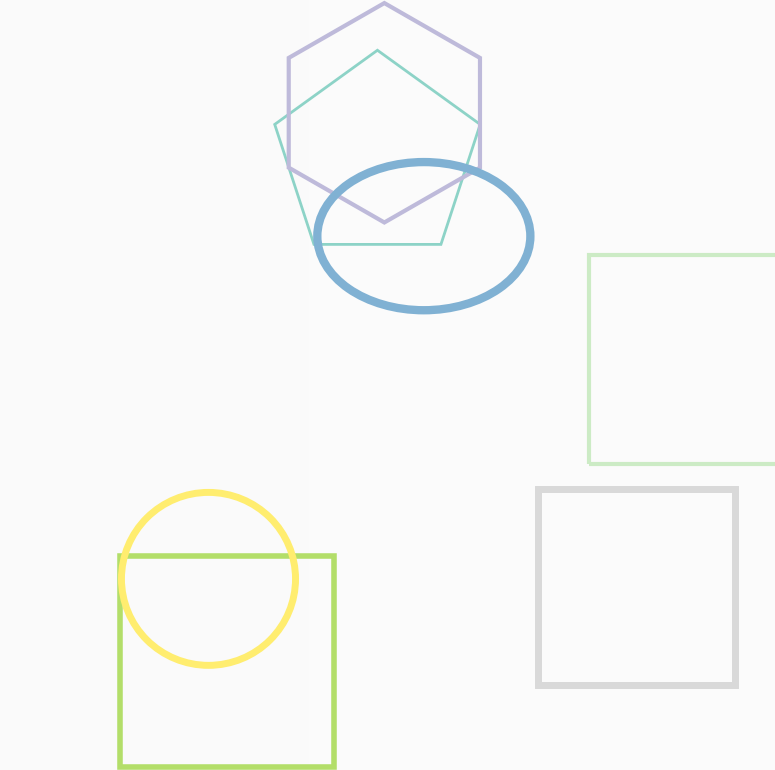[{"shape": "pentagon", "thickness": 1, "radius": 0.7, "center": [0.487, 0.795]}, {"shape": "hexagon", "thickness": 1.5, "radius": 0.71, "center": [0.496, 0.854]}, {"shape": "oval", "thickness": 3, "radius": 0.69, "center": [0.547, 0.693]}, {"shape": "square", "thickness": 2, "radius": 0.69, "center": [0.293, 0.141]}, {"shape": "square", "thickness": 2.5, "radius": 0.64, "center": [0.821, 0.238]}, {"shape": "square", "thickness": 1.5, "radius": 0.68, "center": [0.896, 0.534]}, {"shape": "circle", "thickness": 2.5, "radius": 0.56, "center": [0.269, 0.248]}]